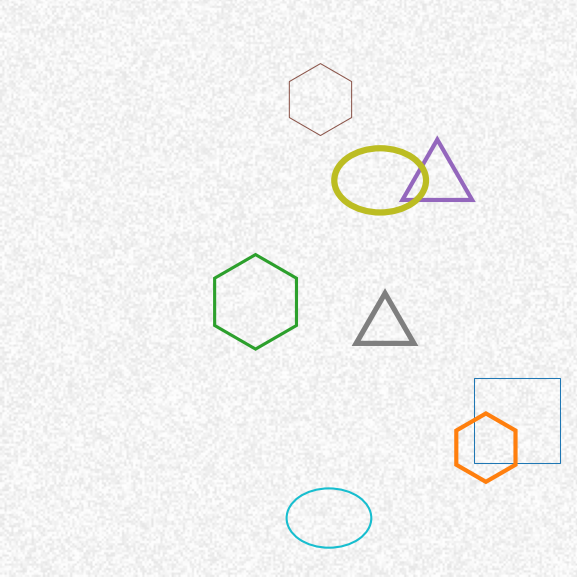[{"shape": "square", "thickness": 0.5, "radius": 0.37, "center": [0.895, 0.271]}, {"shape": "hexagon", "thickness": 2, "radius": 0.3, "center": [0.841, 0.224]}, {"shape": "hexagon", "thickness": 1.5, "radius": 0.41, "center": [0.443, 0.476]}, {"shape": "triangle", "thickness": 2, "radius": 0.35, "center": [0.757, 0.688]}, {"shape": "hexagon", "thickness": 0.5, "radius": 0.31, "center": [0.555, 0.827]}, {"shape": "triangle", "thickness": 2.5, "radius": 0.29, "center": [0.667, 0.433]}, {"shape": "oval", "thickness": 3, "radius": 0.4, "center": [0.658, 0.687]}, {"shape": "oval", "thickness": 1, "radius": 0.37, "center": [0.57, 0.102]}]